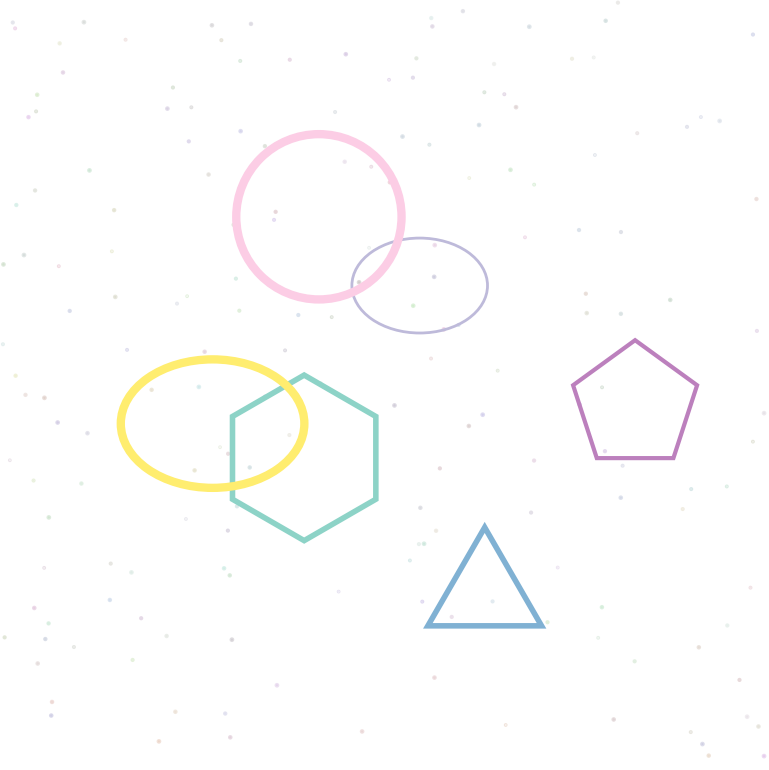[{"shape": "hexagon", "thickness": 2, "radius": 0.54, "center": [0.395, 0.405]}, {"shape": "oval", "thickness": 1, "radius": 0.44, "center": [0.545, 0.629]}, {"shape": "triangle", "thickness": 2, "radius": 0.43, "center": [0.629, 0.23]}, {"shape": "circle", "thickness": 3, "radius": 0.54, "center": [0.414, 0.718]}, {"shape": "pentagon", "thickness": 1.5, "radius": 0.42, "center": [0.825, 0.474]}, {"shape": "oval", "thickness": 3, "radius": 0.6, "center": [0.276, 0.45]}]